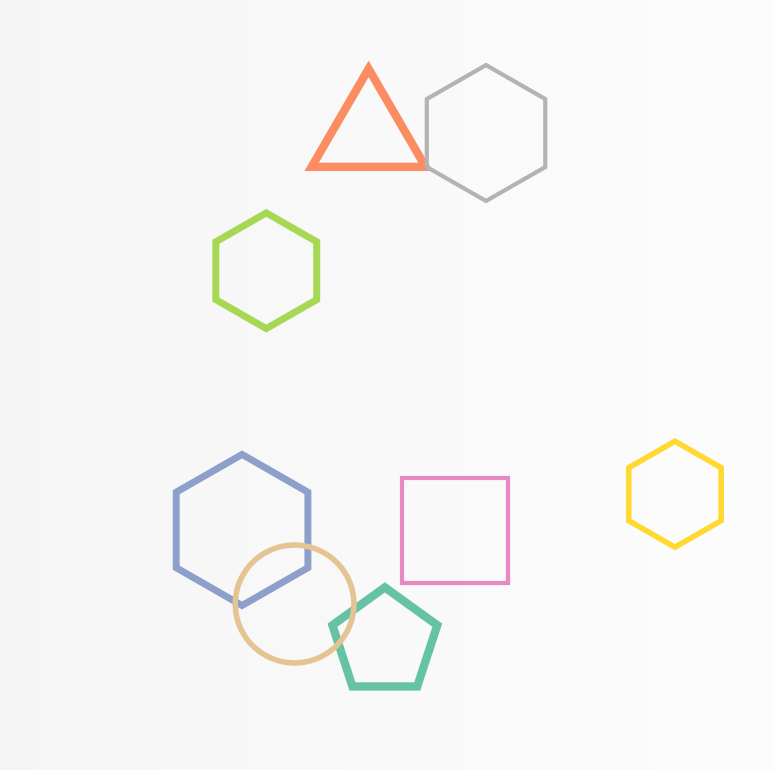[{"shape": "pentagon", "thickness": 3, "radius": 0.36, "center": [0.497, 0.166]}, {"shape": "triangle", "thickness": 3, "radius": 0.42, "center": [0.476, 0.826]}, {"shape": "hexagon", "thickness": 2.5, "radius": 0.49, "center": [0.312, 0.312]}, {"shape": "square", "thickness": 1.5, "radius": 0.34, "center": [0.587, 0.311]}, {"shape": "hexagon", "thickness": 2.5, "radius": 0.38, "center": [0.344, 0.648]}, {"shape": "hexagon", "thickness": 2, "radius": 0.34, "center": [0.871, 0.358]}, {"shape": "circle", "thickness": 2, "radius": 0.38, "center": [0.38, 0.216]}, {"shape": "hexagon", "thickness": 1.5, "radius": 0.44, "center": [0.627, 0.827]}]